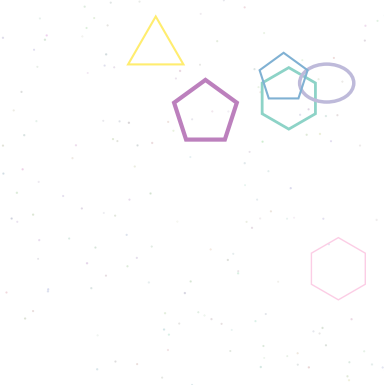[{"shape": "hexagon", "thickness": 2, "radius": 0.4, "center": [0.75, 0.745]}, {"shape": "oval", "thickness": 2.5, "radius": 0.35, "center": [0.849, 0.784]}, {"shape": "pentagon", "thickness": 1.5, "radius": 0.33, "center": [0.737, 0.797]}, {"shape": "hexagon", "thickness": 1, "radius": 0.4, "center": [0.879, 0.302]}, {"shape": "pentagon", "thickness": 3, "radius": 0.43, "center": [0.534, 0.707]}, {"shape": "triangle", "thickness": 1.5, "radius": 0.41, "center": [0.405, 0.874]}]